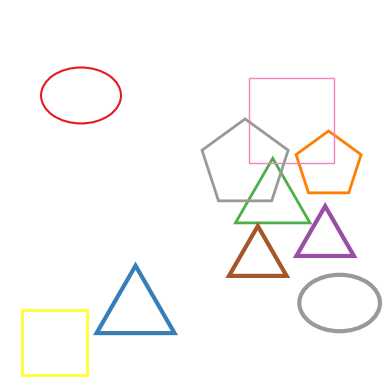[{"shape": "oval", "thickness": 1.5, "radius": 0.52, "center": [0.21, 0.752]}, {"shape": "triangle", "thickness": 3, "radius": 0.58, "center": [0.352, 0.193]}, {"shape": "triangle", "thickness": 2, "radius": 0.56, "center": [0.708, 0.477]}, {"shape": "triangle", "thickness": 3, "radius": 0.43, "center": [0.845, 0.378]}, {"shape": "pentagon", "thickness": 2, "radius": 0.44, "center": [0.854, 0.571]}, {"shape": "square", "thickness": 2, "radius": 0.43, "center": [0.141, 0.11]}, {"shape": "triangle", "thickness": 3, "radius": 0.43, "center": [0.67, 0.327]}, {"shape": "square", "thickness": 1, "radius": 0.55, "center": [0.758, 0.686]}, {"shape": "pentagon", "thickness": 2, "radius": 0.59, "center": [0.637, 0.573]}, {"shape": "oval", "thickness": 3, "radius": 0.52, "center": [0.882, 0.213]}]